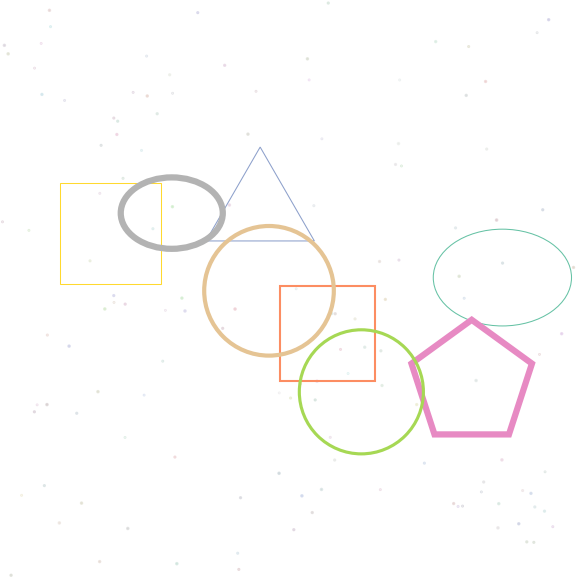[{"shape": "oval", "thickness": 0.5, "radius": 0.6, "center": [0.87, 0.519]}, {"shape": "square", "thickness": 1, "radius": 0.41, "center": [0.568, 0.421]}, {"shape": "triangle", "thickness": 0.5, "radius": 0.54, "center": [0.45, 0.636]}, {"shape": "pentagon", "thickness": 3, "radius": 0.55, "center": [0.817, 0.336]}, {"shape": "circle", "thickness": 1.5, "radius": 0.54, "center": [0.626, 0.321]}, {"shape": "square", "thickness": 0.5, "radius": 0.44, "center": [0.192, 0.595]}, {"shape": "circle", "thickness": 2, "radius": 0.56, "center": [0.466, 0.496]}, {"shape": "oval", "thickness": 3, "radius": 0.44, "center": [0.297, 0.63]}]